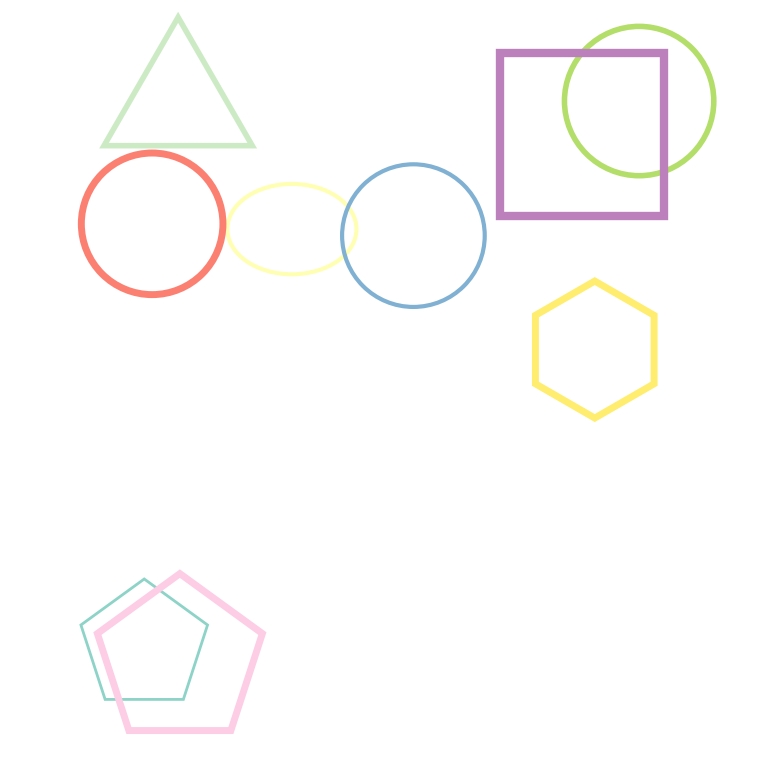[{"shape": "pentagon", "thickness": 1, "radius": 0.43, "center": [0.187, 0.162]}, {"shape": "oval", "thickness": 1.5, "radius": 0.42, "center": [0.379, 0.702]}, {"shape": "circle", "thickness": 2.5, "radius": 0.46, "center": [0.198, 0.709]}, {"shape": "circle", "thickness": 1.5, "radius": 0.46, "center": [0.537, 0.694]}, {"shape": "circle", "thickness": 2, "radius": 0.48, "center": [0.83, 0.869]}, {"shape": "pentagon", "thickness": 2.5, "radius": 0.56, "center": [0.234, 0.142]}, {"shape": "square", "thickness": 3, "radius": 0.53, "center": [0.756, 0.825]}, {"shape": "triangle", "thickness": 2, "radius": 0.56, "center": [0.231, 0.866]}, {"shape": "hexagon", "thickness": 2.5, "radius": 0.44, "center": [0.772, 0.546]}]